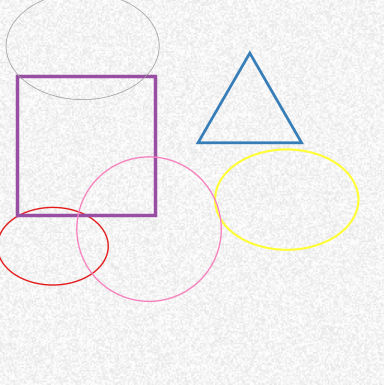[{"shape": "oval", "thickness": 1, "radius": 0.72, "center": [0.137, 0.36]}, {"shape": "triangle", "thickness": 2, "radius": 0.78, "center": [0.649, 0.707]}, {"shape": "square", "thickness": 2.5, "radius": 0.9, "center": [0.223, 0.622]}, {"shape": "oval", "thickness": 1.5, "radius": 0.93, "center": [0.745, 0.482]}, {"shape": "circle", "thickness": 1, "radius": 0.94, "center": [0.387, 0.405]}, {"shape": "oval", "thickness": 0.5, "radius": 0.99, "center": [0.215, 0.88]}]